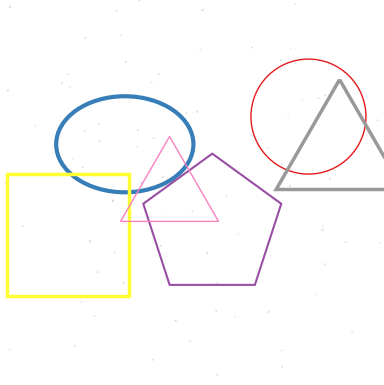[{"shape": "circle", "thickness": 1, "radius": 0.75, "center": [0.801, 0.697]}, {"shape": "oval", "thickness": 3, "radius": 0.89, "center": [0.324, 0.625]}, {"shape": "pentagon", "thickness": 1.5, "radius": 0.94, "center": [0.551, 0.413]}, {"shape": "square", "thickness": 2.5, "radius": 0.79, "center": [0.176, 0.39]}, {"shape": "triangle", "thickness": 1, "radius": 0.73, "center": [0.44, 0.498]}, {"shape": "triangle", "thickness": 2.5, "radius": 0.95, "center": [0.882, 0.603]}]